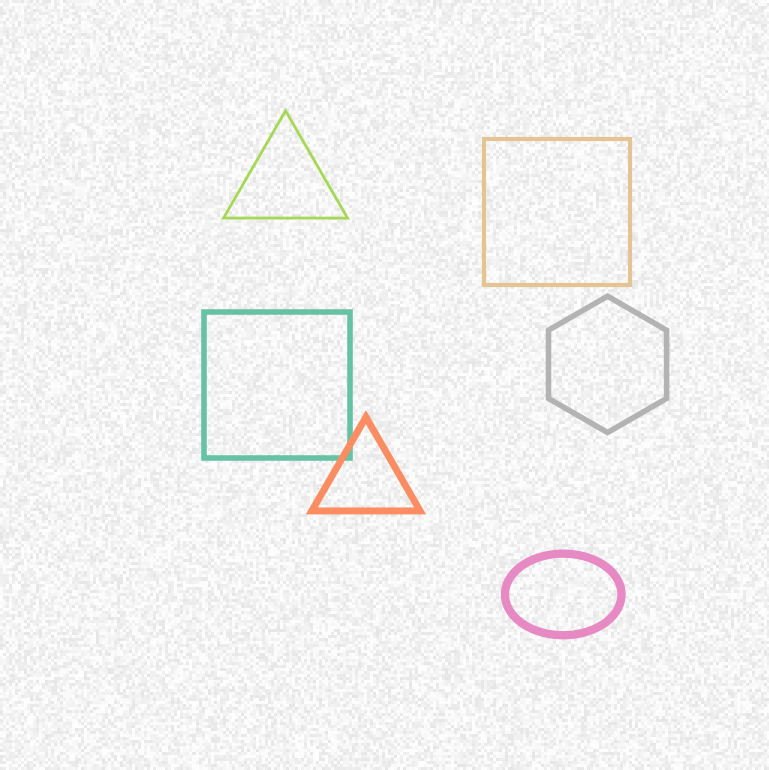[{"shape": "square", "thickness": 2, "radius": 0.48, "center": [0.36, 0.5]}, {"shape": "triangle", "thickness": 2.5, "radius": 0.41, "center": [0.475, 0.377]}, {"shape": "oval", "thickness": 3, "radius": 0.38, "center": [0.731, 0.228]}, {"shape": "triangle", "thickness": 1, "radius": 0.46, "center": [0.371, 0.763]}, {"shape": "square", "thickness": 1.5, "radius": 0.48, "center": [0.724, 0.725]}, {"shape": "hexagon", "thickness": 2, "radius": 0.44, "center": [0.789, 0.527]}]